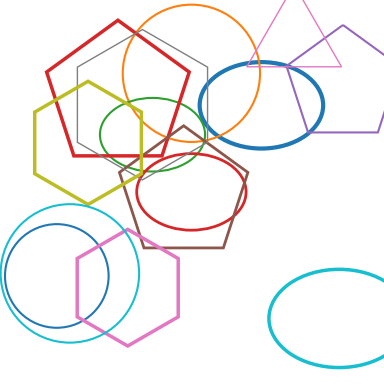[{"shape": "oval", "thickness": 3, "radius": 0.8, "center": [0.679, 0.726]}, {"shape": "circle", "thickness": 1.5, "radius": 0.67, "center": [0.148, 0.283]}, {"shape": "circle", "thickness": 1.5, "radius": 0.89, "center": [0.497, 0.81]}, {"shape": "oval", "thickness": 1.5, "radius": 0.68, "center": [0.396, 0.65]}, {"shape": "pentagon", "thickness": 2.5, "radius": 0.97, "center": [0.306, 0.753]}, {"shape": "oval", "thickness": 2, "radius": 0.71, "center": [0.497, 0.502]}, {"shape": "pentagon", "thickness": 1.5, "radius": 0.77, "center": [0.891, 0.781]}, {"shape": "pentagon", "thickness": 2, "radius": 0.88, "center": [0.477, 0.498]}, {"shape": "hexagon", "thickness": 2.5, "radius": 0.76, "center": [0.332, 0.253]}, {"shape": "triangle", "thickness": 1, "radius": 0.71, "center": [0.764, 0.898]}, {"shape": "hexagon", "thickness": 1, "radius": 0.98, "center": [0.37, 0.728]}, {"shape": "hexagon", "thickness": 2.5, "radius": 0.8, "center": [0.229, 0.629]}, {"shape": "oval", "thickness": 2.5, "radius": 0.91, "center": [0.881, 0.173]}, {"shape": "circle", "thickness": 1.5, "radius": 0.9, "center": [0.182, 0.29]}]